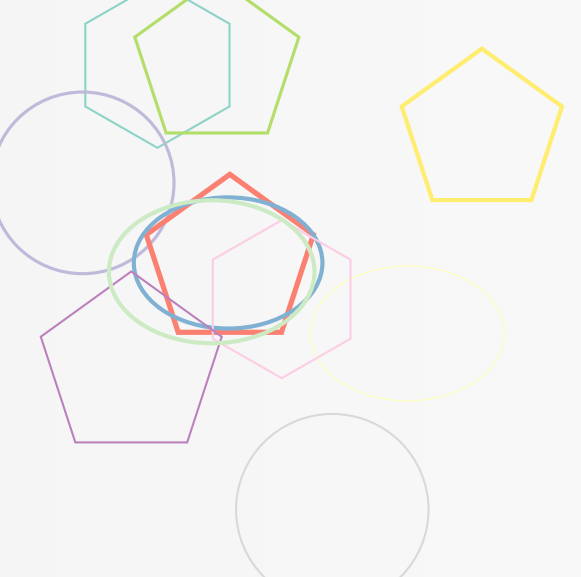[{"shape": "hexagon", "thickness": 1, "radius": 0.72, "center": [0.271, 0.886]}, {"shape": "oval", "thickness": 0.5, "radius": 0.83, "center": [0.701, 0.422]}, {"shape": "circle", "thickness": 1.5, "radius": 0.79, "center": [0.142, 0.682]}, {"shape": "pentagon", "thickness": 2.5, "radius": 0.76, "center": [0.395, 0.546]}, {"shape": "oval", "thickness": 2, "radius": 0.81, "center": [0.392, 0.544]}, {"shape": "pentagon", "thickness": 1.5, "radius": 0.74, "center": [0.373, 0.889]}, {"shape": "hexagon", "thickness": 1, "radius": 0.68, "center": [0.485, 0.481]}, {"shape": "circle", "thickness": 1, "radius": 0.83, "center": [0.572, 0.117]}, {"shape": "pentagon", "thickness": 1, "radius": 0.82, "center": [0.226, 0.365]}, {"shape": "oval", "thickness": 2, "radius": 0.88, "center": [0.364, 0.529]}, {"shape": "pentagon", "thickness": 2, "radius": 0.72, "center": [0.829, 0.77]}]